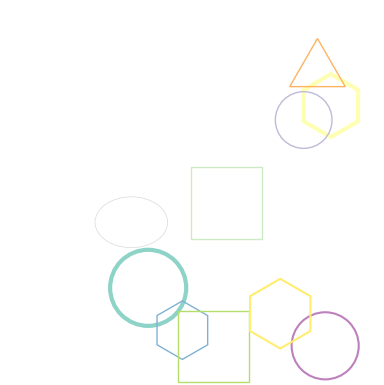[{"shape": "circle", "thickness": 3, "radius": 0.49, "center": [0.385, 0.252]}, {"shape": "hexagon", "thickness": 3, "radius": 0.41, "center": [0.859, 0.726]}, {"shape": "circle", "thickness": 1, "radius": 0.37, "center": [0.789, 0.688]}, {"shape": "hexagon", "thickness": 1, "radius": 0.38, "center": [0.474, 0.142]}, {"shape": "triangle", "thickness": 1, "radius": 0.42, "center": [0.825, 0.817]}, {"shape": "square", "thickness": 1, "radius": 0.46, "center": [0.555, 0.1]}, {"shape": "oval", "thickness": 0.5, "radius": 0.47, "center": [0.341, 0.423]}, {"shape": "circle", "thickness": 1.5, "radius": 0.44, "center": [0.845, 0.102]}, {"shape": "square", "thickness": 1, "radius": 0.46, "center": [0.589, 0.473]}, {"shape": "hexagon", "thickness": 1.5, "radius": 0.45, "center": [0.728, 0.185]}]